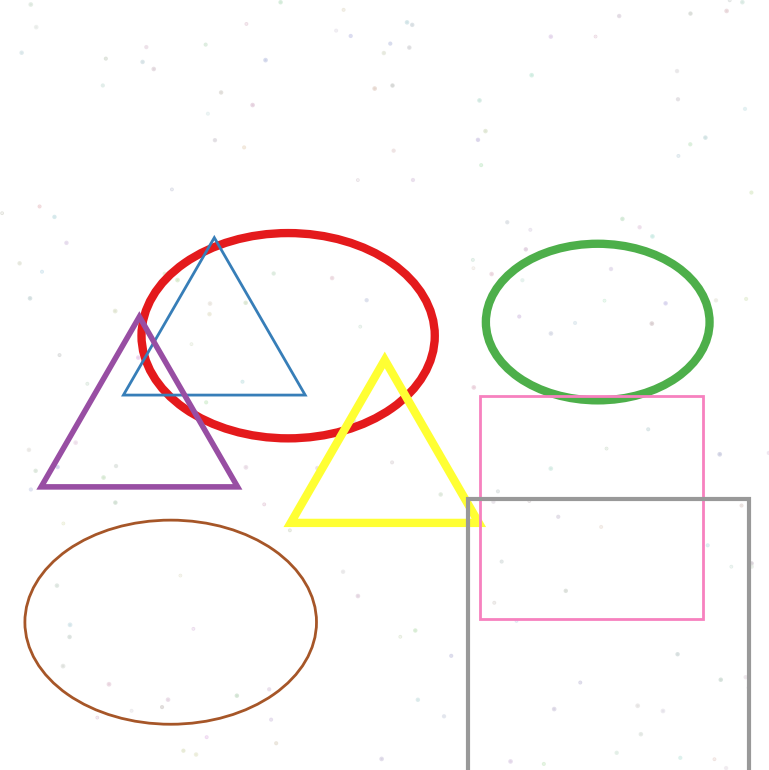[{"shape": "oval", "thickness": 3, "radius": 0.95, "center": [0.374, 0.564]}, {"shape": "triangle", "thickness": 1, "radius": 0.68, "center": [0.278, 0.555]}, {"shape": "oval", "thickness": 3, "radius": 0.73, "center": [0.776, 0.582]}, {"shape": "triangle", "thickness": 2, "radius": 0.74, "center": [0.181, 0.441]}, {"shape": "triangle", "thickness": 3, "radius": 0.71, "center": [0.5, 0.391]}, {"shape": "oval", "thickness": 1, "radius": 0.95, "center": [0.222, 0.192]}, {"shape": "square", "thickness": 1, "radius": 0.72, "center": [0.768, 0.341]}, {"shape": "square", "thickness": 1.5, "radius": 0.91, "center": [0.79, 0.169]}]